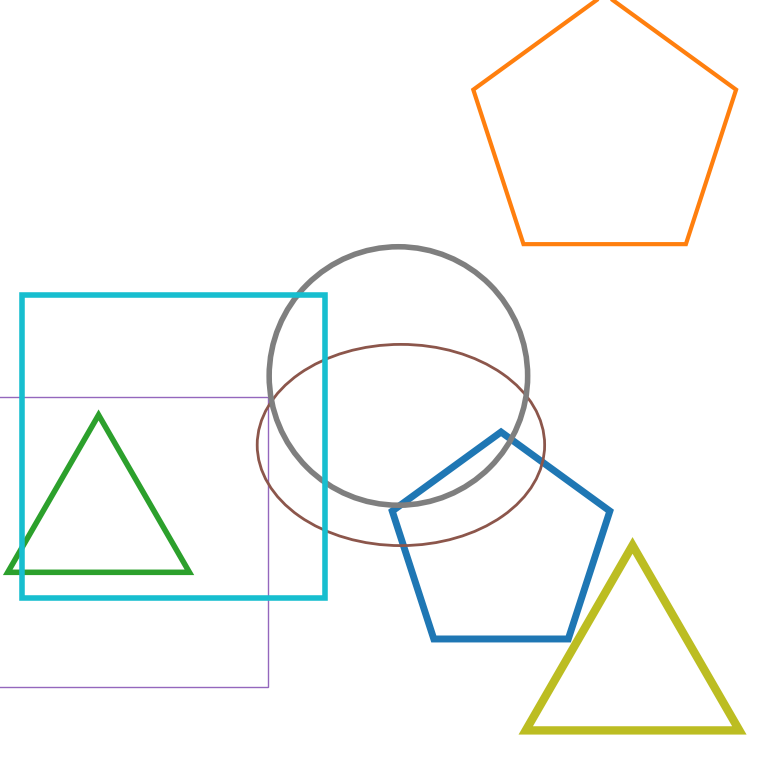[{"shape": "pentagon", "thickness": 2.5, "radius": 0.74, "center": [0.651, 0.29]}, {"shape": "pentagon", "thickness": 1.5, "radius": 0.9, "center": [0.785, 0.828]}, {"shape": "triangle", "thickness": 2, "radius": 0.68, "center": [0.128, 0.325]}, {"shape": "square", "thickness": 0.5, "radius": 0.94, "center": [0.16, 0.296]}, {"shape": "oval", "thickness": 1, "radius": 0.93, "center": [0.521, 0.422]}, {"shape": "circle", "thickness": 2, "radius": 0.84, "center": [0.517, 0.512]}, {"shape": "triangle", "thickness": 3, "radius": 0.8, "center": [0.822, 0.131]}, {"shape": "square", "thickness": 2, "radius": 0.98, "center": [0.225, 0.42]}]